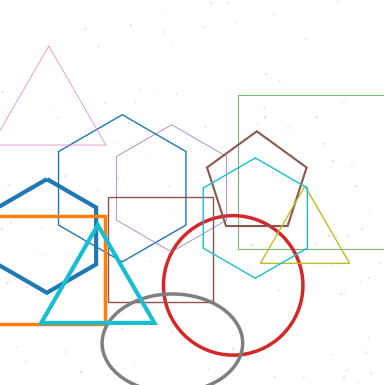[{"shape": "hexagon", "thickness": 3, "radius": 0.74, "center": [0.122, 0.387]}, {"shape": "hexagon", "thickness": 1, "radius": 0.96, "center": [0.317, 0.511]}, {"shape": "square", "thickness": 2.5, "radius": 0.7, "center": [0.133, 0.299]}, {"shape": "square", "thickness": 0.5, "radius": 1.0, "center": [0.818, 0.553]}, {"shape": "circle", "thickness": 2.5, "radius": 0.91, "center": [0.606, 0.259]}, {"shape": "hexagon", "thickness": 0.5, "radius": 0.83, "center": [0.446, 0.511]}, {"shape": "pentagon", "thickness": 1.5, "radius": 0.68, "center": [0.667, 0.523]}, {"shape": "square", "thickness": 1, "radius": 0.68, "center": [0.417, 0.352]}, {"shape": "triangle", "thickness": 0.5, "radius": 0.86, "center": [0.127, 0.709]}, {"shape": "oval", "thickness": 2.5, "radius": 0.91, "center": [0.448, 0.109]}, {"shape": "triangle", "thickness": 1, "radius": 0.67, "center": [0.792, 0.383]}, {"shape": "triangle", "thickness": 3, "radius": 0.85, "center": [0.254, 0.246]}, {"shape": "hexagon", "thickness": 1, "radius": 0.78, "center": [0.663, 0.434]}]